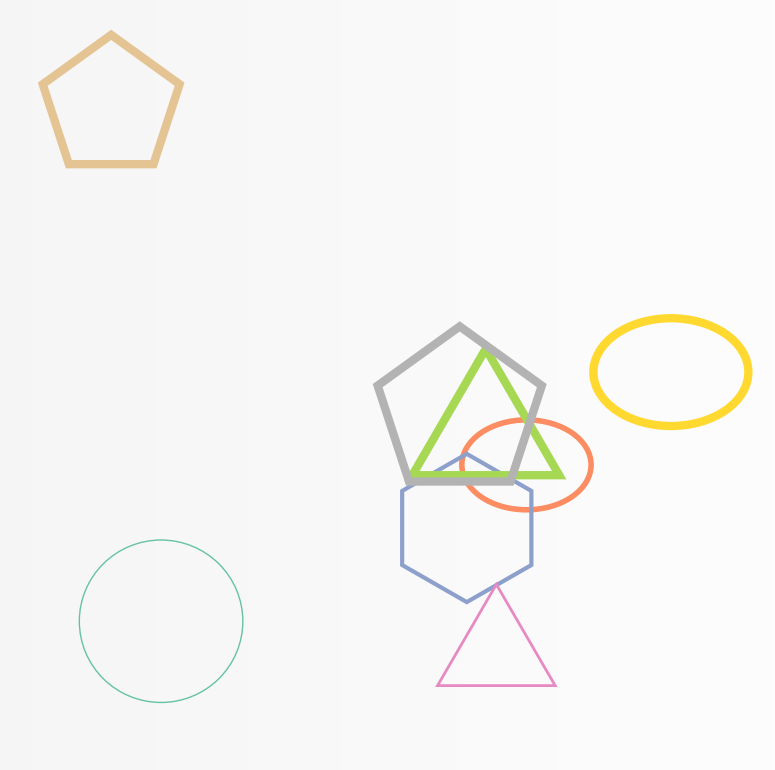[{"shape": "circle", "thickness": 0.5, "radius": 0.53, "center": [0.208, 0.193]}, {"shape": "oval", "thickness": 2, "radius": 0.42, "center": [0.679, 0.396]}, {"shape": "hexagon", "thickness": 1.5, "radius": 0.48, "center": [0.602, 0.314]}, {"shape": "triangle", "thickness": 1, "radius": 0.44, "center": [0.64, 0.153]}, {"shape": "triangle", "thickness": 3, "radius": 0.55, "center": [0.627, 0.438]}, {"shape": "oval", "thickness": 3, "radius": 0.5, "center": [0.866, 0.517]}, {"shape": "pentagon", "thickness": 3, "radius": 0.46, "center": [0.143, 0.862]}, {"shape": "pentagon", "thickness": 3, "radius": 0.56, "center": [0.593, 0.465]}]